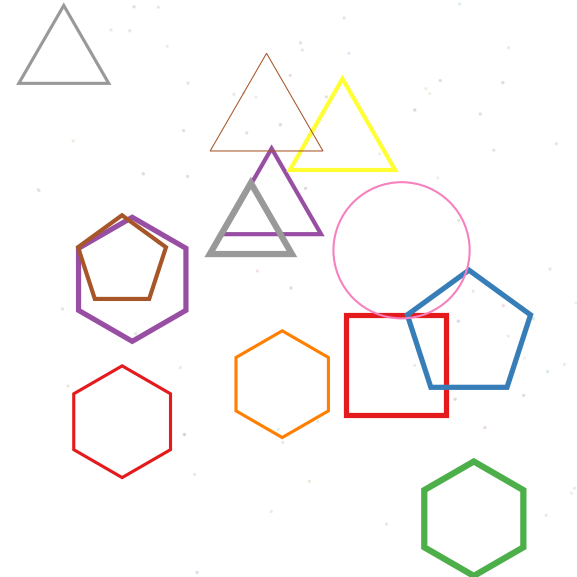[{"shape": "hexagon", "thickness": 1.5, "radius": 0.48, "center": [0.211, 0.269]}, {"shape": "square", "thickness": 2.5, "radius": 0.43, "center": [0.686, 0.366]}, {"shape": "pentagon", "thickness": 2.5, "radius": 0.56, "center": [0.812, 0.419]}, {"shape": "hexagon", "thickness": 3, "radius": 0.5, "center": [0.82, 0.101]}, {"shape": "hexagon", "thickness": 2.5, "radius": 0.54, "center": [0.229, 0.515]}, {"shape": "triangle", "thickness": 2, "radius": 0.49, "center": [0.47, 0.643]}, {"shape": "hexagon", "thickness": 1.5, "radius": 0.46, "center": [0.489, 0.334]}, {"shape": "triangle", "thickness": 2, "radius": 0.53, "center": [0.593, 0.757]}, {"shape": "pentagon", "thickness": 2, "radius": 0.4, "center": [0.211, 0.546]}, {"shape": "triangle", "thickness": 0.5, "radius": 0.56, "center": [0.462, 0.794]}, {"shape": "circle", "thickness": 1, "radius": 0.59, "center": [0.695, 0.566]}, {"shape": "triangle", "thickness": 3, "radius": 0.41, "center": [0.434, 0.6]}, {"shape": "triangle", "thickness": 1.5, "radius": 0.45, "center": [0.11, 0.9]}]